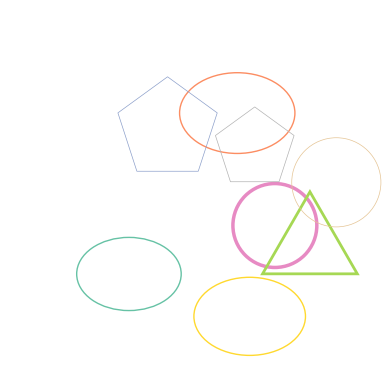[{"shape": "oval", "thickness": 1, "radius": 0.68, "center": [0.335, 0.288]}, {"shape": "oval", "thickness": 1, "radius": 0.75, "center": [0.616, 0.706]}, {"shape": "pentagon", "thickness": 0.5, "radius": 0.68, "center": [0.435, 0.665]}, {"shape": "circle", "thickness": 2.5, "radius": 0.54, "center": [0.714, 0.414]}, {"shape": "triangle", "thickness": 2, "radius": 0.71, "center": [0.805, 0.36]}, {"shape": "oval", "thickness": 1, "radius": 0.72, "center": [0.649, 0.178]}, {"shape": "circle", "thickness": 0.5, "radius": 0.58, "center": [0.874, 0.526]}, {"shape": "pentagon", "thickness": 0.5, "radius": 0.54, "center": [0.662, 0.615]}]